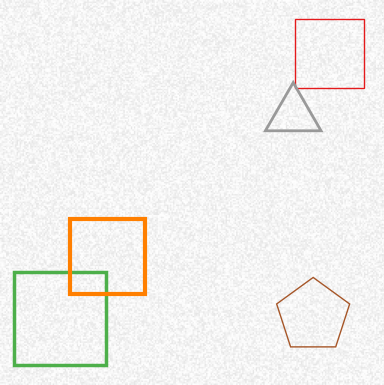[{"shape": "square", "thickness": 1, "radius": 0.45, "center": [0.856, 0.861]}, {"shape": "square", "thickness": 2.5, "radius": 0.6, "center": [0.156, 0.173]}, {"shape": "square", "thickness": 3, "radius": 0.49, "center": [0.28, 0.335]}, {"shape": "pentagon", "thickness": 1, "radius": 0.5, "center": [0.813, 0.18]}, {"shape": "triangle", "thickness": 2, "radius": 0.42, "center": [0.762, 0.702]}]